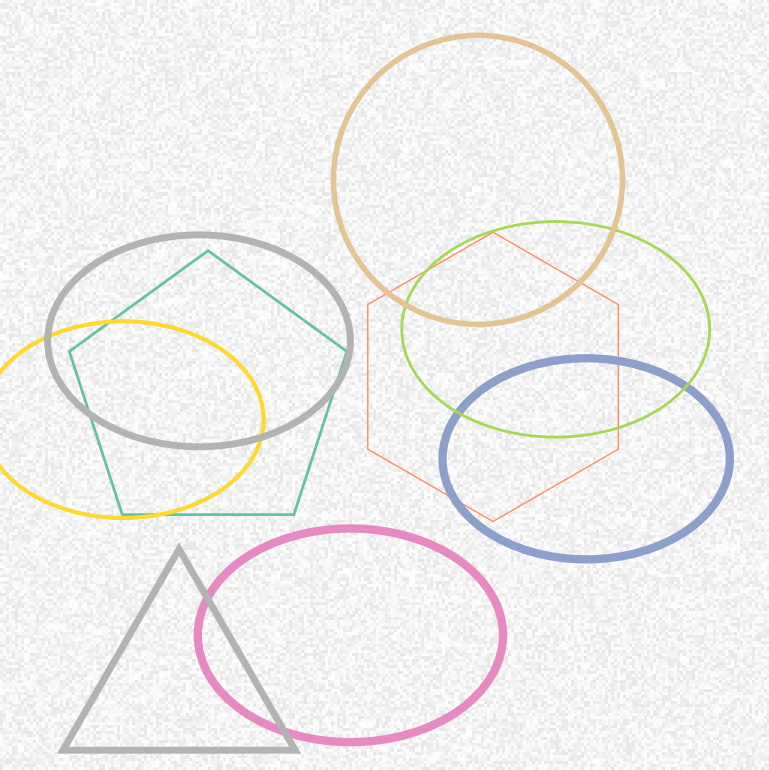[{"shape": "pentagon", "thickness": 1, "radius": 0.95, "center": [0.27, 0.485]}, {"shape": "hexagon", "thickness": 0.5, "radius": 0.94, "center": [0.64, 0.511]}, {"shape": "oval", "thickness": 3, "radius": 0.93, "center": [0.761, 0.404]}, {"shape": "oval", "thickness": 3, "radius": 0.99, "center": [0.455, 0.175]}, {"shape": "oval", "thickness": 1, "radius": 1.0, "center": [0.722, 0.572]}, {"shape": "oval", "thickness": 1.5, "radius": 0.91, "center": [0.16, 0.455]}, {"shape": "circle", "thickness": 2, "radius": 0.94, "center": [0.621, 0.766]}, {"shape": "oval", "thickness": 2.5, "radius": 0.98, "center": [0.258, 0.557]}, {"shape": "triangle", "thickness": 2.5, "radius": 0.87, "center": [0.233, 0.113]}]